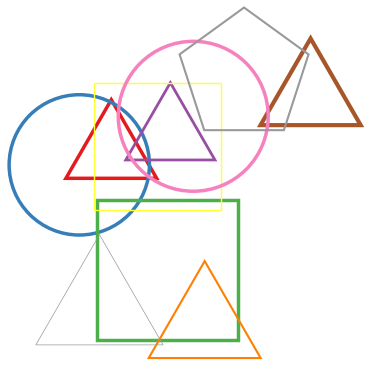[{"shape": "triangle", "thickness": 2.5, "radius": 0.68, "center": [0.289, 0.605]}, {"shape": "circle", "thickness": 2.5, "radius": 0.91, "center": [0.206, 0.572]}, {"shape": "square", "thickness": 2.5, "radius": 0.91, "center": [0.434, 0.299]}, {"shape": "triangle", "thickness": 2, "radius": 0.67, "center": [0.442, 0.651]}, {"shape": "triangle", "thickness": 1.5, "radius": 0.84, "center": [0.532, 0.154]}, {"shape": "square", "thickness": 1, "radius": 0.83, "center": [0.41, 0.62]}, {"shape": "triangle", "thickness": 3, "radius": 0.75, "center": [0.807, 0.75]}, {"shape": "circle", "thickness": 2.5, "radius": 0.97, "center": [0.502, 0.698]}, {"shape": "triangle", "thickness": 0.5, "radius": 0.95, "center": [0.258, 0.2]}, {"shape": "pentagon", "thickness": 1.5, "radius": 0.88, "center": [0.634, 0.804]}]